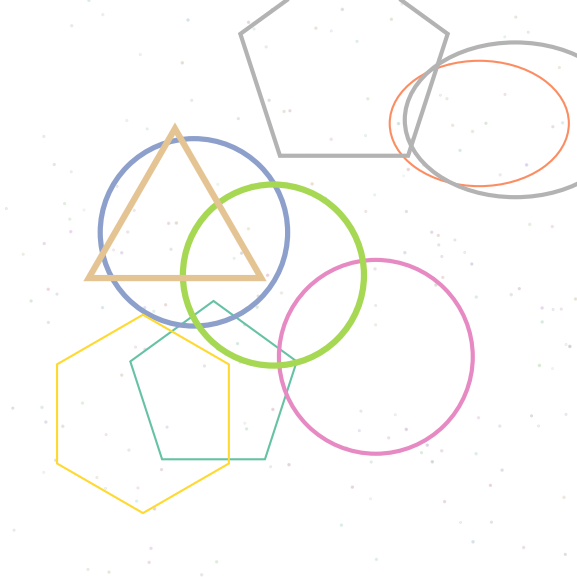[{"shape": "pentagon", "thickness": 1, "radius": 0.76, "center": [0.37, 0.326]}, {"shape": "oval", "thickness": 1, "radius": 0.78, "center": [0.83, 0.785]}, {"shape": "circle", "thickness": 2.5, "radius": 0.81, "center": [0.336, 0.597]}, {"shape": "circle", "thickness": 2, "radius": 0.84, "center": [0.651, 0.381]}, {"shape": "circle", "thickness": 3, "radius": 0.78, "center": [0.473, 0.523]}, {"shape": "hexagon", "thickness": 1, "radius": 0.86, "center": [0.248, 0.282]}, {"shape": "triangle", "thickness": 3, "radius": 0.86, "center": [0.303, 0.604]}, {"shape": "oval", "thickness": 2, "radius": 0.96, "center": [0.892, 0.792]}, {"shape": "pentagon", "thickness": 2, "radius": 0.94, "center": [0.596, 0.882]}]